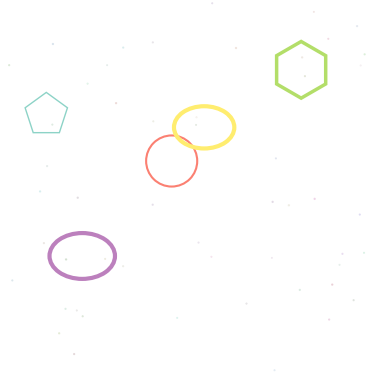[{"shape": "pentagon", "thickness": 1, "radius": 0.29, "center": [0.12, 0.702]}, {"shape": "circle", "thickness": 1.5, "radius": 0.33, "center": [0.446, 0.582]}, {"shape": "hexagon", "thickness": 2.5, "radius": 0.37, "center": [0.782, 0.819]}, {"shape": "oval", "thickness": 3, "radius": 0.43, "center": [0.214, 0.335]}, {"shape": "oval", "thickness": 3, "radius": 0.39, "center": [0.53, 0.669]}]